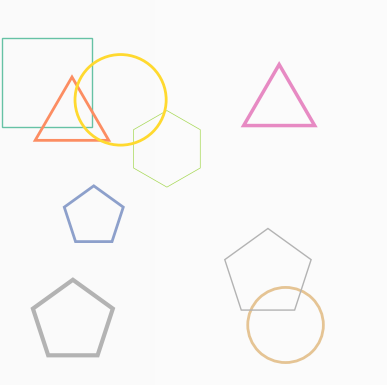[{"shape": "square", "thickness": 1, "radius": 0.58, "center": [0.121, 0.787]}, {"shape": "triangle", "thickness": 2, "radius": 0.55, "center": [0.186, 0.69]}, {"shape": "pentagon", "thickness": 2, "radius": 0.4, "center": [0.242, 0.437]}, {"shape": "triangle", "thickness": 2.5, "radius": 0.53, "center": [0.72, 0.727]}, {"shape": "hexagon", "thickness": 0.5, "radius": 0.5, "center": [0.431, 0.613]}, {"shape": "circle", "thickness": 2, "radius": 0.59, "center": [0.311, 0.741]}, {"shape": "circle", "thickness": 2, "radius": 0.49, "center": [0.737, 0.156]}, {"shape": "pentagon", "thickness": 1, "radius": 0.59, "center": [0.691, 0.289]}, {"shape": "pentagon", "thickness": 3, "radius": 0.54, "center": [0.188, 0.165]}]